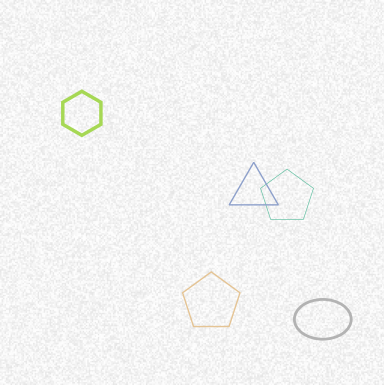[{"shape": "pentagon", "thickness": 0.5, "radius": 0.36, "center": [0.745, 0.488]}, {"shape": "triangle", "thickness": 1, "radius": 0.37, "center": [0.659, 0.505]}, {"shape": "hexagon", "thickness": 2.5, "radius": 0.29, "center": [0.213, 0.706]}, {"shape": "pentagon", "thickness": 1, "radius": 0.39, "center": [0.549, 0.215]}, {"shape": "oval", "thickness": 2, "radius": 0.37, "center": [0.838, 0.171]}]